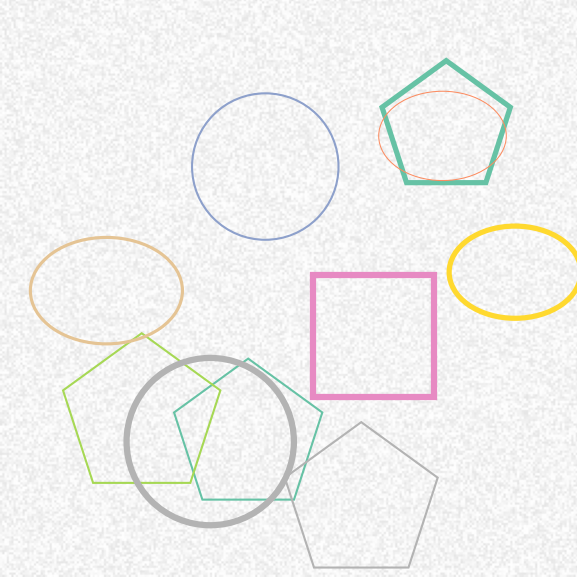[{"shape": "pentagon", "thickness": 2.5, "radius": 0.58, "center": [0.773, 0.777]}, {"shape": "pentagon", "thickness": 1, "radius": 0.67, "center": [0.43, 0.243]}, {"shape": "oval", "thickness": 0.5, "radius": 0.55, "center": [0.766, 0.764]}, {"shape": "circle", "thickness": 1, "radius": 0.63, "center": [0.459, 0.711]}, {"shape": "square", "thickness": 3, "radius": 0.53, "center": [0.647, 0.418]}, {"shape": "pentagon", "thickness": 1, "radius": 0.72, "center": [0.245, 0.279]}, {"shape": "oval", "thickness": 2.5, "radius": 0.57, "center": [0.892, 0.528]}, {"shape": "oval", "thickness": 1.5, "radius": 0.66, "center": [0.184, 0.496]}, {"shape": "circle", "thickness": 3, "radius": 0.72, "center": [0.364, 0.234]}, {"shape": "pentagon", "thickness": 1, "radius": 0.7, "center": [0.626, 0.129]}]